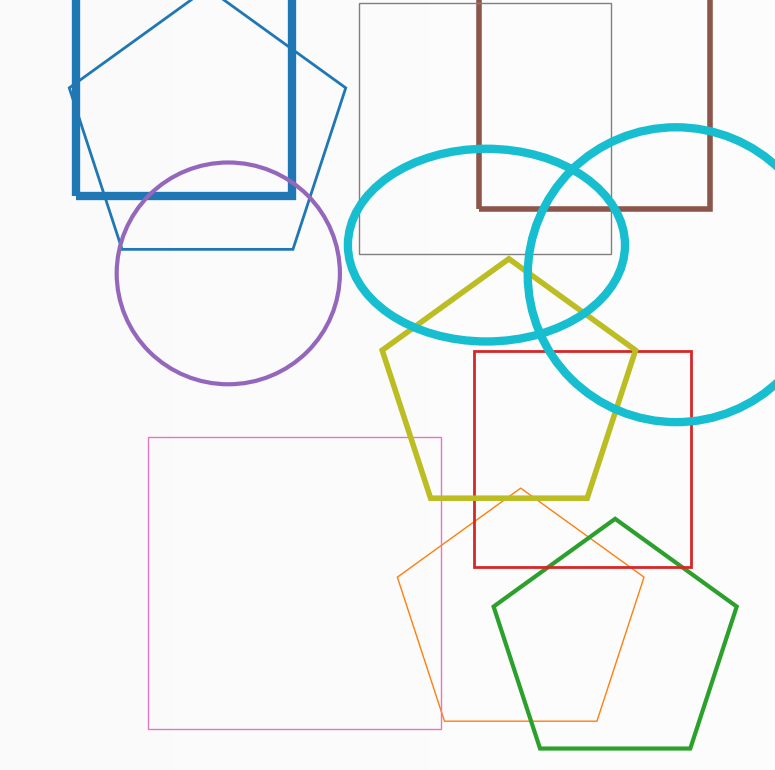[{"shape": "pentagon", "thickness": 1, "radius": 0.94, "center": [0.268, 0.828]}, {"shape": "square", "thickness": 3, "radius": 0.7, "center": [0.238, 0.884]}, {"shape": "pentagon", "thickness": 0.5, "radius": 0.84, "center": [0.672, 0.199]}, {"shape": "pentagon", "thickness": 1.5, "radius": 0.82, "center": [0.794, 0.161]}, {"shape": "square", "thickness": 1, "radius": 0.7, "center": [0.751, 0.404]}, {"shape": "circle", "thickness": 1.5, "radius": 0.72, "center": [0.295, 0.645]}, {"shape": "square", "thickness": 2, "radius": 0.75, "center": [0.767, 0.878]}, {"shape": "square", "thickness": 0.5, "radius": 0.95, "center": [0.38, 0.243]}, {"shape": "square", "thickness": 0.5, "radius": 0.81, "center": [0.625, 0.833]}, {"shape": "pentagon", "thickness": 2, "radius": 0.86, "center": [0.657, 0.492]}, {"shape": "oval", "thickness": 3, "radius": 0.89, "center": [0.628, 0.682]}, {"shape": "circle", "thickness": 3, "radius": 0.96, "center": [0.872, 0.643]}]